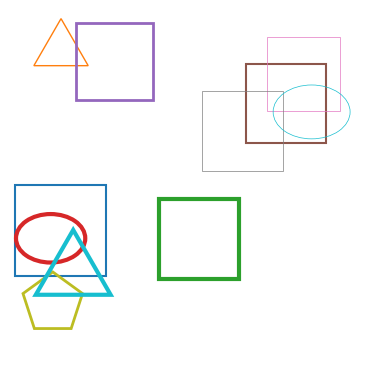[{"shape": "square", "thickness": 1.5, "radius": 0.59, "center": [0.157, 0.401]}, {"shape": "triangle", "thickness": 1, "radius": 0.41, "center": [0.159, 0.87]}, {"shape": "square", "thickness": 3, "radius": 0.52, "center": [0.516, 0.379]}, {"shape": "oval", "thickness": 3, "radius": 0.45, "center": [0.132, 0.381]}, {"shape": "square", "thickness": 2, "radius": 0.5, "center": [0.298, 0.84]}, {"shape": "square", "thickness": 1.5, "radius": 0.52, "center": [0.742, 0.732]}, {"shape": "square", "thickness": 0.5, "radius": 0.48, "center": [0.789, 0.807]}, {"shape": "square", "thickness": 0.5, "radius": 0.52, "center": [0.629, 0.66]}, {"shape": "pentagon", "thickness": 2, "radius": 0.41, "center": [0.137, 0.212]}, {"shape": "oval", "thickness": 0.5, "radius": 0.5, "center": [0.809, 0.709]}, {"shape": "triangle", "thickness": 3, "radius": 0.56, "center": [0.19, 0.29]}]